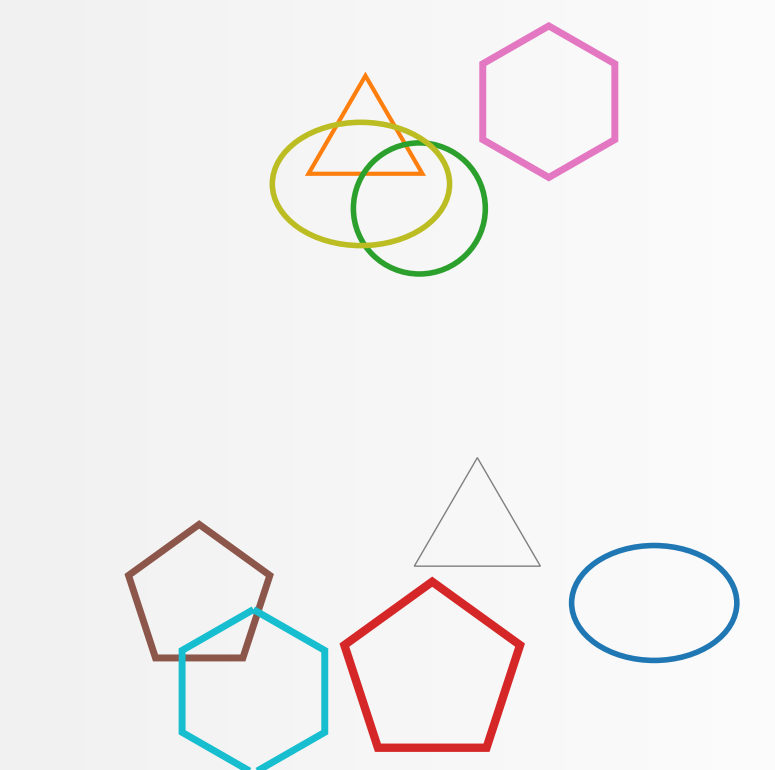[{"shape": "oval", "thickness": 2, "radius": 0.53, "center": [0.844, 0.217]}, {"shape": "triangle", "thickness": 1.5, "radius": 0.42, "center": [0.472, 0.817]}, {"shape": "circle", "thickness": 2, "radius": 0.43, "center": [0.541, 0.729]}, {"shape": "pentagon", "thickness": 3, "radius": 0.6, "center": [0.558, 0.125]}, {"shape": "pentagon", "thickness": 2.5, "radius": 0.48, "center": [0.257, 0.223]}, {"shape": "hexagon", "thickness": 2.5, "radius": 0.49, "center": [0.708, 0.868]}, {"shape": "triangle", "thickness": 0.5, "radius": 0.47, "center": [0.616, 0.312]}, {"shape": "oval", "thickness": 2, "radius": 0.57, "center": [0.466, 0.761]}, {"shape": "hexagon", "thickness": 2.5, "radius": 0.53, "center": [0.327, 0.102]}]